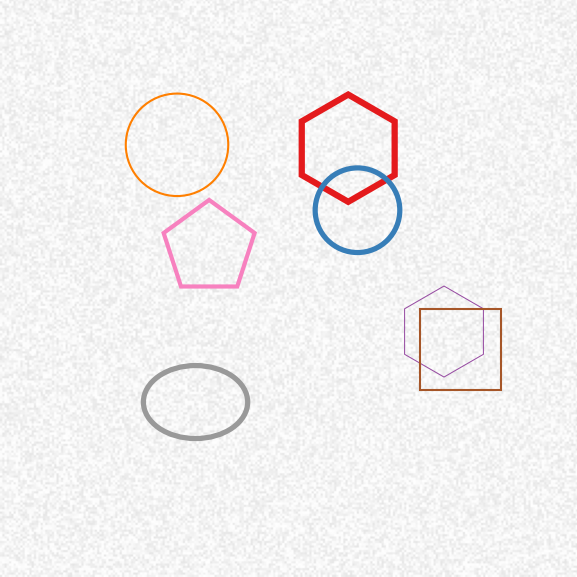[{"shape": "hexagon", "thickness": 3, "radius": 0.46, "center": [0.603, 0.743]}, {"shape": "circle", "thickness": 2.5, "radius": 0.37, "center": [0.619, 0.635]}, {"shape": "hexagon", "thickness": 0.5, "radius": 0.39, "center": [0.769, 0.425]}, {"shape": "circle", "thickness": 1, "radius": 0.44, "center": [0.307, 0.748]}, {"shape": "square", "thickness": 1, "radius": 0.35, "center": [0.797, 0.394]}, {"shape": "pentagon", "thickness": 2, "radius": 0.41, "center": [0.362, 0.57]}, {"shape": "oval", "thickness": 2.5, "radius": 0.45, "center": [0.339, 0.303]}]